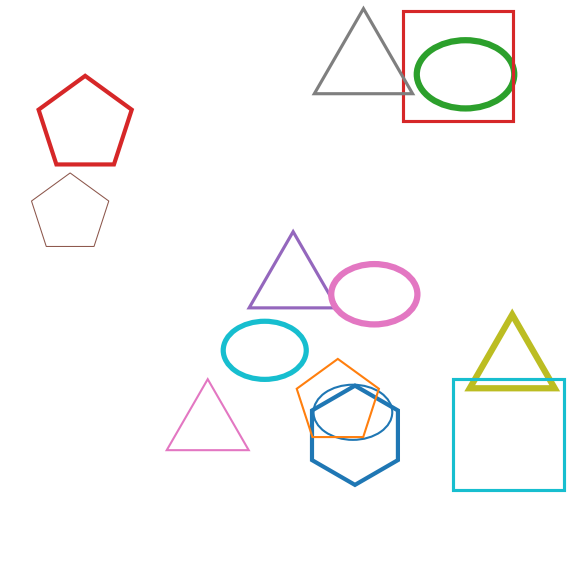[{"shape": "hexagon", "thickness": 2, "radius": 0.43, "center": [0.615, 0.245]}, {"shape": "oval", "thickness": 1, "radius": 0.34, "center": [0.611, 0.285]}, {"shape": "pentagon", "thickness": 1, "radius": 0.37, "center": [0.585, 0.303]}, {"shape": "oval", "thickness": 3, "radius": 0.42, "center": [0.806, 0.87]}, {"shape": "square", "thickness": 1.5, "radius": 0.48, "center": [0.793, 0.884]}, {"shape": "pentagon", "thickness": 2, "radius": 0.42, "center": [0.147, 0.783]}, {"shape": "triangle", "thickness": 1.5, "radius": 0.44, "center": [0.508, 0.51]}, {"shape": "pentagon", "thickness": 0.5, "radius": 0.35, "center": [0.121, 0.629]}, {"shape": "triangle", "thickness": 1, "radius": 0.41, "center": [0.36, 0.261]}, {"shape": "oval", "thickness": 3, "radius": 0.37, "center": [0.648, 0.49]}, {"shape": "triangle", "thickness": 1.5, "radius": 0.49, "center": [0.629, 0.886]}, {"shape": "triangle", "thickness": 3, "radius": 0.42, "center": [0.887, 0.369]}, {"shape": "square", "thickness": 1.5, "radius": 0.48, "center": [0.88, 0.247]}, {"shape": "oval", "thickness": 2.5, "radius": 0.36, "center": [0.458, 0.393]}]